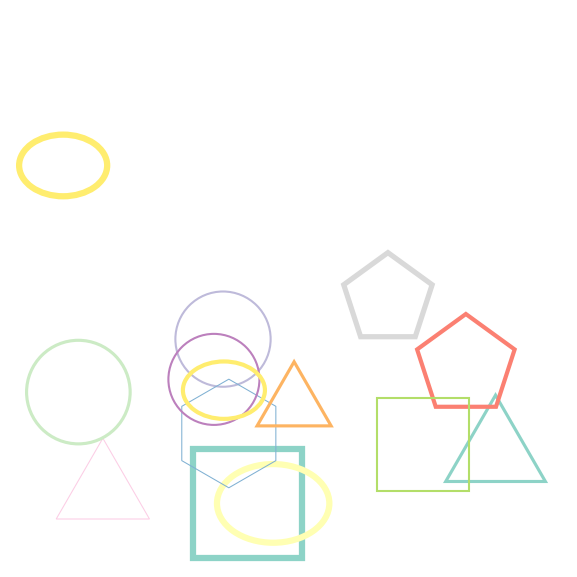[{"shape": "triangle", "thickness": 1.5, "radius": 0.5, "center": [0.858, 0.215]}, {"shape": "square", "thickness": 3, "radius": 0.47, "center": [0.429, 0.127]}, {"shape": "oval", "thickness": 3, "radius": 0.49, "center": [0.473, 0.127]}, {"shape": "circle", "thickness": 1, "radius": 0.41, "center": [0.386, 0.412]}, {"shape": "pentagon", "thickness": 2, "radius": 0.44, "center": [0.807, 0.367]}, {"shape": "hexagon", "thickness": 0.5, "radius": 0.47, "center": [0.396, 0.249]}, {"shape": "triangle", "thickness": 1.5, "radius": 0.37, "center": [0.509, 0.299]}, {"shape": "square", "thickness": 1, "radius": 0.4, "center": [0.732, 0.229]}, {"shape": "triangle", "thickness": 0.5, "radius": 0.47, "center": [0.178, 0.147]}, {"shape": "pentagon", "thickness": 2.5, "radius": 0.4, "center": [0.672, 0.481]}, {"shape": "circle", "thickness": 1, "radius": 0.39, "center": [0.37, 0.342]}, {"shape": "circle", "thickness": 1.5, "radius": 0.45, "center": [0.136, 0.32]}, {"shape": "oval", "thickness": 2, "radius": 0.36, "center": [0.388, 0.324]}, {"shape": "oval", "thickness": 3, "radius": 0.38, "center": [0.109, 0.713]}]